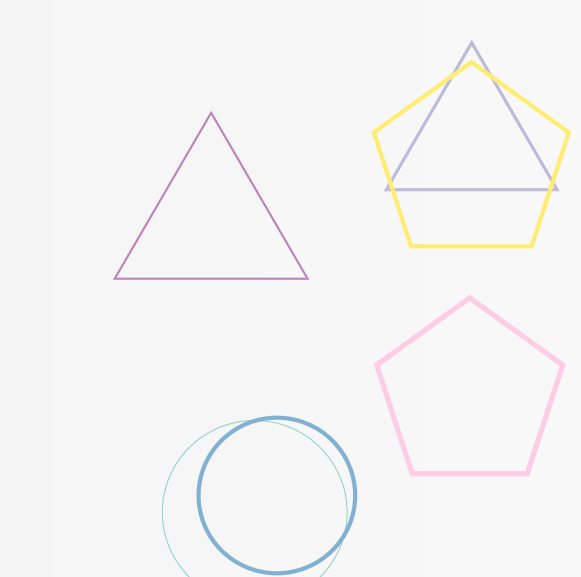[{"shape": "circle", "thickness": 0.5, "radius": 0.79, "center": [0.438, 0.112]}, {"shape": "triangle", "thickness": 1.5, "radius": 0.85, "center": [0.812, 0.755]}, {"shape": "circle", "thickness": 2, "radius": 0.67, "center": [0.476, 0.141]}, {"shape": "pentagon", "thickness": 2.5, "radius": 0.84, "center": [0.808, 0.315]}, {"shape": "triangle", "thickness": 1, "radius": 0.96, "center": [0.363, 0.612]}, {"shape": "pentagon", "thickness": 2, "radius": 0.88, "center": [0.811, 0.715]}]